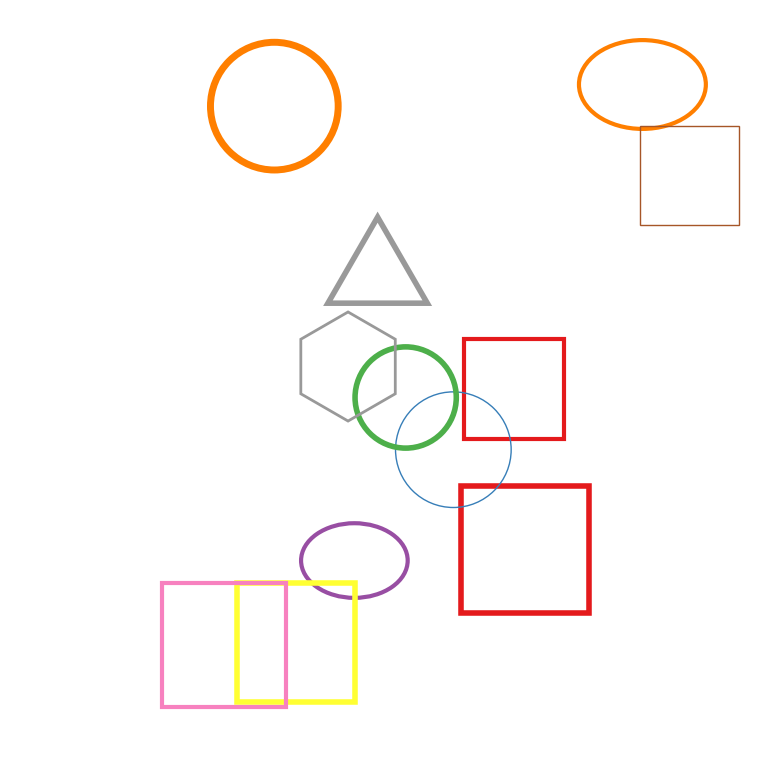[{"shape": "square", "thickness": 1.5, "radius": 0.32, "center": [0.667, 0.495]}, {"shape": "square", "thickness": 2, "radius": 0.41, "center": [0.682, 0.287]}, {"shape": "circle", "thickness": 0.5, "radius": 0.38, "center": [0.589, 0.416]}, {"shape": "circle", "thickness": 2, "radius": 0.33, "center": [0.527, 0.484]}, {"shape": "oval", "thickness": 1.5, "radius": 0.35, "center": [0.46, 0.272]}, {"shape": "oval", "thickness": 1.5, "radius": 0.41, "center": [0.834, 0.89]}, {"shape": "circle", "thickness": 2.5, "radius": 0.41, "center": [0.356, 0.862]}, {"shape": "square", "thickness": 2, "radius": 0.38, "center": [0.384, 0.166]}, {"shape": "square", "thickness": 0.5, "radius": 0.32, "center": [0.895, 0.772]}, {"shape": "square", "thickness": 1.5, "radius": 0.4, "center": [0.291, 0.162]}, {"shape": "hexagon", "thickness": 1, "radius": 0.35, "center": [0.452, 0.524]}, {"shape": "triangle", "thickness": 2, "radius": 0.37, "center": [0.49, 0.643]}]